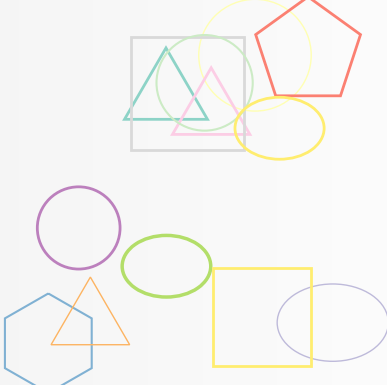[{"shape": "triangle", "thickness": 2, "radius": 0.62, "center": [0.428, 0.752]}, {"shape": "circle", "thickness": 1, "radius": 0.73, "center": [0.658, 0.857]}, {"shape": "oval", "thickness": 1, "radius": 0.72, "center": [0.859, 0.162]}, {"shape": "pentagon", "thickness": 2, "radius": 0.71, "center": [0.795, 0.866]}, {"shape": "hexagon", "thickness": 1.5, "radius": 0.65, "center": [0.125, 0.108]}, {"shape": "triangle", "thickness": 1, "radius": 0.59, "center": [0.233, 0.163]}, {"shape": "oval", "thickness": 2.5, "radius": 0.57, "center": [0.43, 0.309]}, {"shape": "triangle", "thickness": 2, "radius": 0.58, "center": [0.545, 0.709]}, {"shape": "square", "thickness": 2, "radius": 0.73, "center": [0.484, 0.757]}, {"shape": "circle", "thickness": 2, "radius": 0.53, "center": [0.203, 0.408]}, {"shape": "circle", "thickness": 1.5, "radius": 0.62, "center": [0.528, 0.785]}, {"shape": "square", "thickness": 2, "radius": 0.63, "center": [0.675, 0.177]}, {"shape": "oval", "thickness": 2, "radius": 0.58, "center": [0.721, 0.667]}]